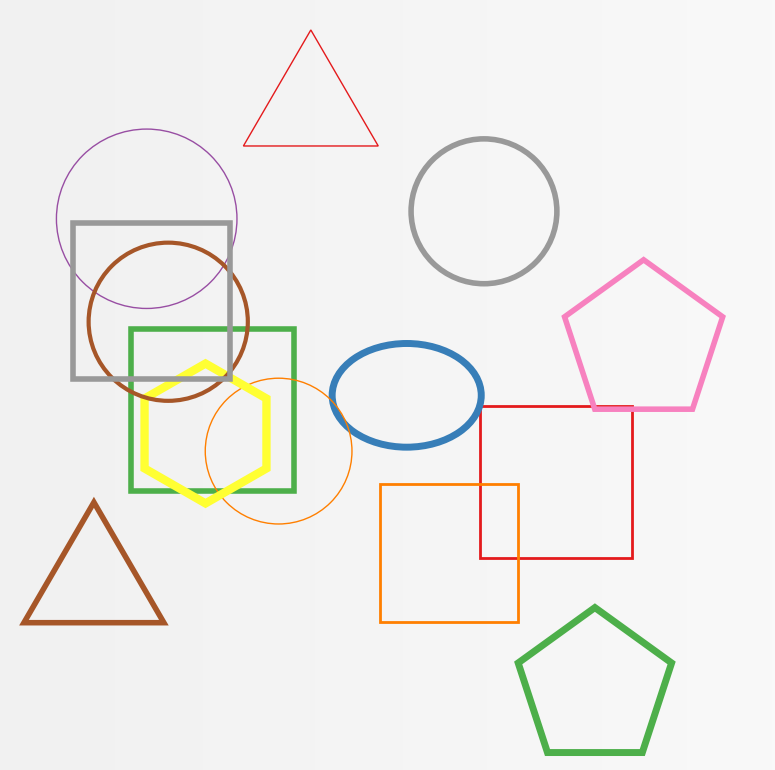[{"shape": "square", "thickness": 1, "radius": 0.49, "center": [0.717, 0.374]}, {"shape": "triangle", "thickness": 0.5, "radius": 0.5, "center": [0.401, 0.861]}, {"shape": "oval", "thickness": 2.5, "radius": 0.48, "center": [0.525, 0.487]}, {"shape": "pentagon", "thickness": 2.5, "radius": 0.52, "center": [0.768, 0.107]}, {"shape": "square", "thickness": 2, "radius": 0.53, "center": [0.274, 0.467]}, {"shape": "circle", "thickness": 0.5, "radius": 0.58, "center": [0.189, 0.716]}, {"shape": "square", "thickness": 1, "radius": 0.45, "center": [0.579, 0.282]}, {"shape": "circle", "thickness": 0.5, "radius": 0.47, "center": [0.359, 0.414]}, {"shape": "hexagon", "thickness": 3, "radius": 0.45, "center": [0.265, 0.437]}, {"shape": "triangle", "thickness": 2, "radius": 0.52, "center": [0.121, 0.243]}, {"shape": "circle", "thickness": 1.5, "radius": 0.51, "center": [0.217, 0.582]}, {"shape": "pentagon", "thickness": 2, "radius": 0.54, "center": [0.83, 0.555]}, {"shape": "square", "thickness": 2, "radius": 0.51, "center": [0.196, 0.609]}, {"shape": "circle", "thickness": 2, "radius": 0.47, "center": [0.624, 0.726]}]